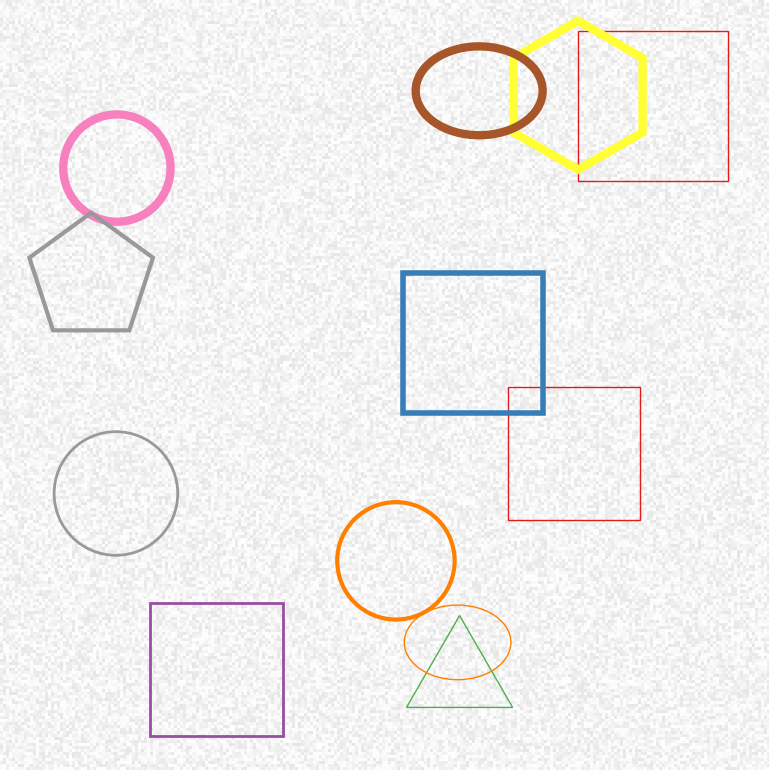[{"shape": "square", "thickness": 0.5, "radius": 0.43, "center": [0.746, 0.411]}, {"shape": "square", "thickness": 0.5, "radius": 0.48, "center": [0.848, 0.862]}, {"shape": "square", "thickness": 2, "radius": 0.45, "center": [0.614, 0.554]}, {"shape": "triangle", "thickness": 0.5, "radius": 0.4, "center": [0.597, 0.121]}, {"shape": "square", "thickness": 1, "radius": 0.43, "center": [0.281, 0.13]}, {"shape": "circle", "thickness": 1.5, "radius": 0.38, "center": [0.514, 0.272]}, {"shape": "oval", "thickness": 0.5, "radius": 0.35, "center": [0.594, 0.166]}, {"shape": "hexagon", "thickness": 3, "radius": 0.48, "center": [0.751, 0.876]}, {"shape": "oval", "thickness": 3, "radius": 0.41, "center": [0.622, 0.882]}, {"shape": "circle", "thickness": 3, "radius": 0.35, "center": [0.152, 0.782]}, {"shape": "pentagon", "thickness": 1.5, "radius": 0.42, "center": [0.118, 0.639]}, {"shape": "circle", "thickness": 1, "radius": 0.4, "center": [0.151, 0.359]}]